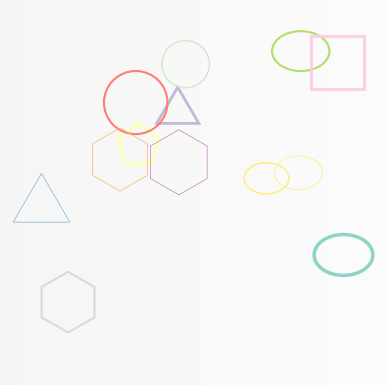[{"shape": "oval", "thickness": 2.5, "radius": 0.38, "center": [0.886, 0.338]}, {"shape": "pentagon", "thickness": 2, "radius": 0.29, "center": [0.357, 0.622]}, {"shape": "triangle", "thickness": 2, "radius": 0.31, "center": [0.459, 0.711]}, {"shape": "circle", "thickness": 1.5, "radius": 0.41, "center": [0.35, 0.734]}, {"shape": "triangle", "thickness": 0.5, "radius": 0.42, "center": [0.107, 0.465]}, {"shape": "hexagon", "thickness": 0.5, "radius": 0.41, "center": [0.31, 0.586]}, {"shape": "oval", "thickness": 1.5, "radius": 0.37, "center": [0.776, 0.867]}, {"shape": "square", "thickness": 2, "radius": 0.34, "center": [0.871, 0.838]}, {"shape": "hexagon", "thickness": 1.5, "radius": 0.39, "center": [0.176, 0.215]}, {"shape": "hexagon", "thickness": 0.5, "radius": 0.42, "center": [0.462, 0.578]}, {"shape": "circle", "thickness": 1, "radius": 0.31, "center": [0.479, 0.833]}, {"shape": "oval", "thickness": 0.5, "radius": 0.31, "center": [0.77, 0.551]}, {"shape": "oval", "thickness": 1, "radius": 0.29, "center": [0.688, 0.537]}]